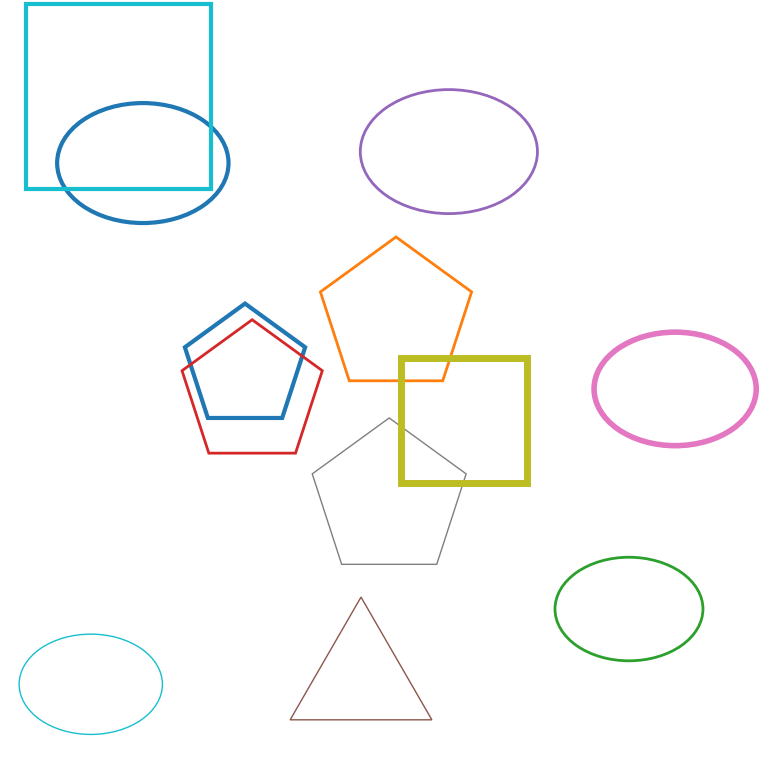[{"shape": "pentagon", "thickness": 1.5, "radius": 0.41, "center": [0.318, 0.524]}, {"shape": "oval", "thickness": 1.5, "radius": 0.56, "center": [0.185, 0.788]}, {"shape": "pentagon", "thickness": 1, "radius": 0.52, "center": [0.514, 0.589]}, {"shape": "oval", "thickness": 1, "radius": 0.48, "center": [0.817, 0.209]}, {"shape": "pentagon", "thickness": 1, "radius": 0.48, "center": [0.327, 0.489]}, {"shape": "oval", "thickness": 1, "radius": 0.58, "center": [0.583, 0.803]}, {"shape": "triangle", "thickness": 0.5, "radius": 0.53, "center": [0.469, 0.118]}, {"shape": "oval", "thickness": 2, "radius": 0.53, "center": [0.877, 0.495]}, {"shape": "pentagon", "thickness": 0.5, "radius": 0.53, "center": [0.505, 0.352]}, {"shape": "square", "thickness": 2.5, "radius": 0.41, "center": [0.603, 0.454]}, {"shape": "square", "thickness": 1.5, "radius": 0.6, "center": [0.154, 0.875]}, {"shape": "oval", "thickness": 0.5, "radius": 0.47, "center": [0.118, 0.111]}]